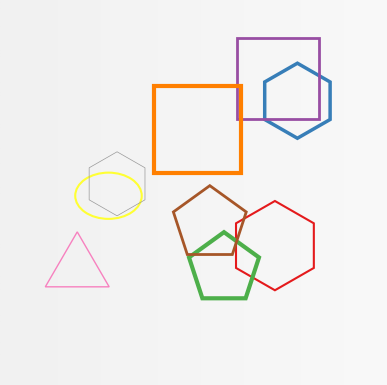[{"shape": "hexagon", "thickness": 1.5, "radius": 0.58, "center": [0.709, 0.362]}, {"shape": "hexagon", "thickness": 2.5, "radius": 0.49, "center": [0.767, 0.738]}, {"shape": "pentagon", "thickness": 3, "radius": 0.47, "center": [0.578, 0.302]}, {"shape": "square", "thickness": 2, "radius": 0.52, "center": [0.718, 0.796]}, {"shape": "square", "thickness": 3, "radius": 0.56, "center": [0.509, 0.663]}, {"shape": "oval", "thickness": 1.5, "radius": 0.43, "center": [0.28, 0.492]}, {"shape": "pentagon", "thickness": 2, "radius": 0.49, "center": [0.541, 0.419]}, {"shape": "triangle", "thickness": 1, "radius": 0.48, "center": [0.199, 0.303]}, {"shape": "hexagon", "thickness": 0.5, "radius": 0.42, "center": [0.302, 0.523]}]